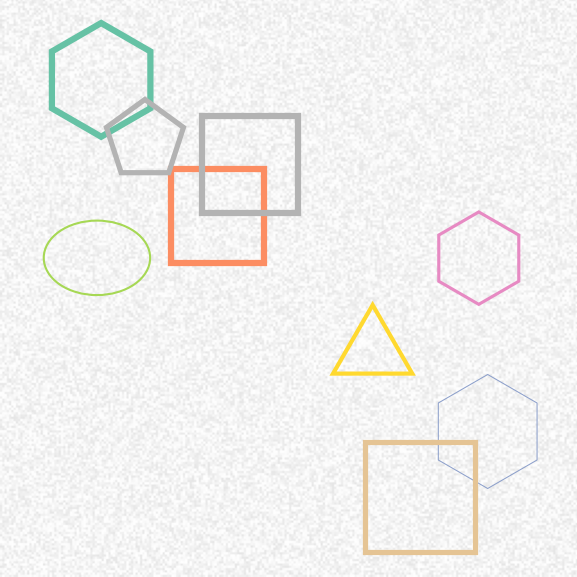[{"shape": "hexagon", "thickness": 3, "radius": 0.49, "center": [0.175, 0.861]}, {"shape": "square", "thickness": 3, "radius": 0.4, "center": [0.376, 0.625]}, {"shape": "hexagon", "thickness": 0.5, "radius": 0.49, "center": [0.844, 0.252]}, {"shape": "hexagon", "thickness": 1.5, "radius": 0.4, "center": [0.829, 0.552]}, {"shape": "oval", "thickness": 1, "radius": 0.46, "center": [0.168, 0.553]}, {"shape": "triangle", "thickness": 2, "radius": 0.4, "center": [0.645, 0.392]}, {"shape": "square", "thickness": 2.5, "radius": 0.48, "center": [0.727, 0.139]}, {"shape": "pentagon", "thickness": 2.5, "radius": 0.35, "center": [0.251, 0.757]}, {"shape": "square", "thickness": 3, "radius": 0.42, "center": [0.433, 0.714]}]